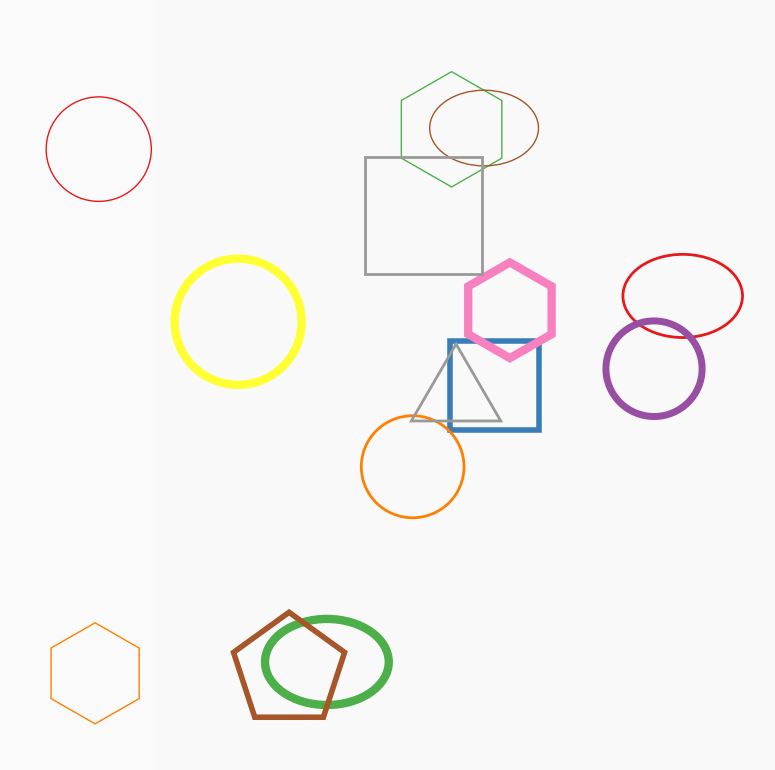[{"shape": "oval", "thickness": 1, "radius": 0.39, "center": [0.881, 0.616]}, {"shape": "circle", "thickness": 0.5, "radius": 0.34, "center": [0.127, 0.806]}, {"shape": "square", "thickness": 2, "radius": 0.29, "center": [0.638, 0.499]}, {"shape": "oval", "thickness": 3, "radius": 0.4, "center": [0.422, 0.14]}, {"shape": "hexagon", "thickness": 0.5, "radius": 0.37, "center": [0.583, 0.832]}, {"shape": "circle", "thickness": 2.5, "radius": 0.31, "center": [0.844, 0.521]}, {"shape": "hexagon", "thickness": 0.5, "radius": 0.33, "center": [0.123, 0.126]}, {"shape": "circle", "thickness": 1, "radius": 0.33, "center": [0.532, 0.394]}, {"shape": "circle", "thickness": 3, "radius": 0.41, "center": [0.307, 0.582]}, {"shape": "pentagon", "thickness": 2, "radius": 0.38, "center": [0.373, 0.129]}, {"shape": "oval", "thickness": 0.5, "radius": 0.35, "center": [0.625, 0.834]}, {"shape": "hexagon", "thickness": 3, "radius": 0.31, "center": [0.658, 0.597]}, {"shape": "triangle", "thickness": 1, "radius": 0.33, "center": [0.588, 0.487]}, {"shape": "square", "thickness": 1, "radius": 0.38, "center": [0.546, 0.72]}]